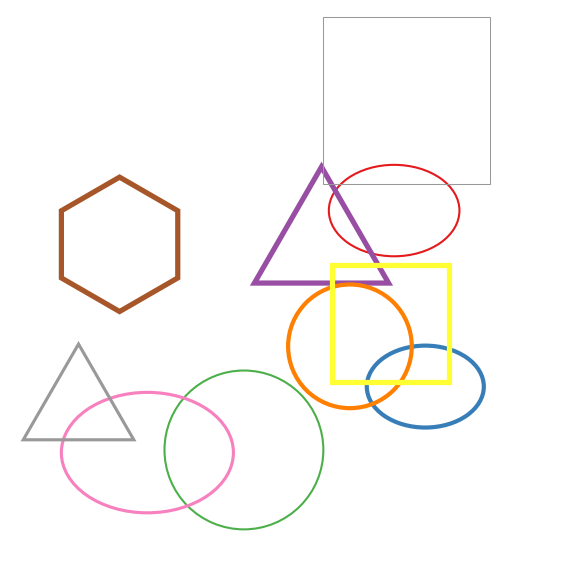[{"shape": "oval", "thickness": 1, "radius": 0.57, "center": [0.682, 0.635]}, {"shape": "oval", "thickness": 2, "radius": 0.51, "center": [0.736, 0.33]}, {"shape": "circle", "thickness": 1, "radius": 0.69, "center": [0.422, 0.22]}, {"shape": "triangle", "thickness": 2.5, "radius": 0.67, "center": [0.557, 0.576]}, {"shape": "circle", "thickness": 2, "radius": 0.54, "center": [0.606, 0.399]}, {"shape": "square", "thickness": 2.5, "radius": 0.51, "center": [0.677, 0.439]}, {"shape": "hexagon", "thickness": 2.5, "radius": 0.58, "center": [0.207, 0.576]}, {"shape": "oval", "thickness": 1.5, "radius": 0.74, "center": [0.255, 0.215]}, {"shape": "triangle", "thickness": 1.5, "radius": 0.55, "center": [0.136, 0.293]}, {"shape": "square", "thickness": 0.5, "radius": 0.72, "center": [0.704, 0.825]}]